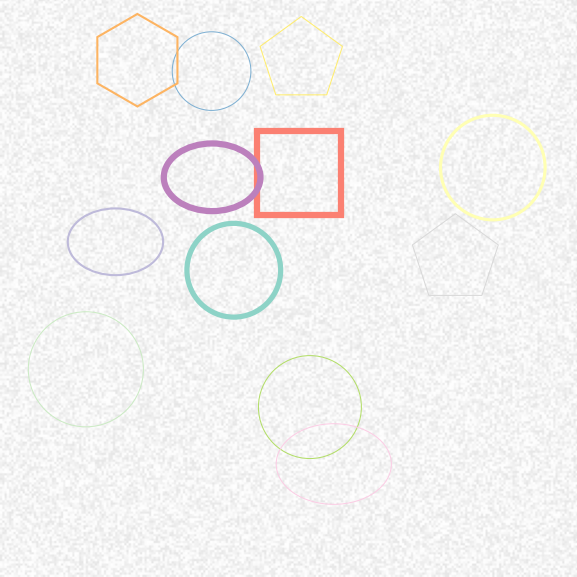[{"shape": "circle", "thickness": 2.5, "radius": 0.41, "center": [0.405, 0.531]}, {"shape": "circle", "thickness": 1.5, "radius": 0.45, "center": [0.853, 0.709]}, {"shape": "oval", "thickness": 1, "radius": 0.41, "center": [0.2, 0.58]}, {"shape": "square", "thickness": 3, "radius": 0.36, "center": [0.518, 0.699]}, {"shape": "circle", "thickness": 0.5, "radius": 0.34, "center": [0.366, 0.876]}, {"shape": "hexagon", "thickness": 1, "radius": 0.4, "center": [0.238, 0.895]}, {"shape": "circle", "thickness": 0.5, "radius": 0.45, "center": [0.537, 0.294]}, {"shape": "oval", "thickness": 0.5, "radius": 0.5, "center": [0.578, 0.196]}, {"shape": "pentagon", "thickness": 0.5, "radius": 0.39, "center": [0.789, 0.551]}, {"shape": "oval", "thickness": 3, "radius": 0.42, "center": [0.367, 0.692]}, {"shape": "circle", "thickness": 0.5, "radius": 0.5, "center": [0.149, 0.36]}, {"shape": "pentagon", "thickness": 0.5, "radius": 0.37, "center": [0.522, 0.896]}]